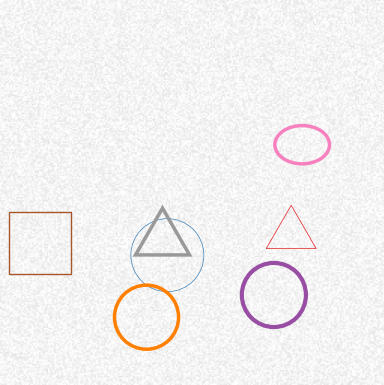[{"shape": "triangle", "thickness": 0.5, "radius": 0.37, "center": [0.756, 0.392]}, {"shape": "circle", "thickness": 0.5, "radius": 0.47, "center": [0.435, 0.337]}, {"shape": "circle", "thickness": 3, "radius": 0.42, "center": [0.711, 0.234]}, {"shape": "circle", "thickness": 2.5, "radius": 0.42, "center": [0.381, 0.176]}, {"shape": "square", "thickness": 1, "radius": 0.4, "center": [0.104, 0.369]}, {"shape": "oval", "thickness": 2.5, "radius": 0.35, "center": [0.785, 0.624]}, {"shape": "triangle", "thickness": 2.5, "radius": 0.4, "center": [0.422, 0.378]}]